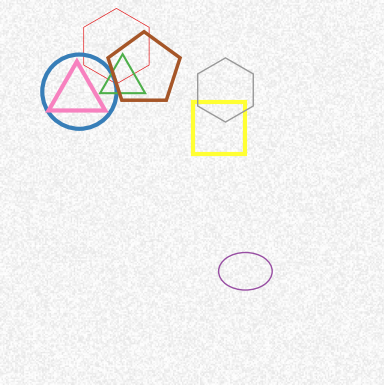[{"shape": "hexagon", "thickness": 0.5, "radius": 0.49, "center": [0.302, 0.88]}, {"shape": "circle", "thickness": 3, "radius": 0.48, "center": [0.206, 0.762]}, {"shape": "triangle", "thickness": 1.5, "radius": 0.34, "center": [0.319, 0.792]}, {"shape": "oval", "thickness": 1, "radius": 0.35, "center": [0.637, 0.295]}, {"shape": "square", "thickness": 3, "radius": 0.34, "center": [0.568, 0.667]}, {"shape": "pentagon", "thickness": 2.5, "radius": 0.49, "center": [0.374, 0.819]}, {"shape": "triangle", "thickness": 3, "radius": 0.42, "center": [0.2, 0.755]}, {"shape": "hexagon", "thickness": 1, "radius": 0.42, "center": [0.586, 0.766]}]